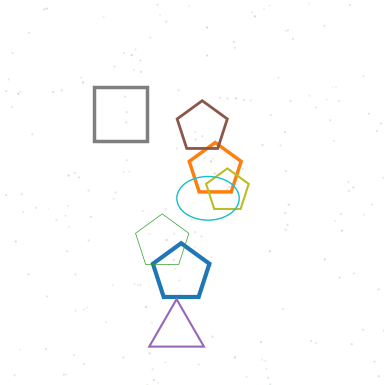[{"shape": "pentagon", "thickness": 3, "radius": 0.39, "center": [0.471, 0.291]}, {"shape": "pentagon", "thickness": 2.5, "radius": 0.35, "center": [0.559, 0.559]}, {"shape": "pentagon", "thickness": 0.5, "radius": 0.36, "center": [0.421, 0.372]}, {"shape": "triangle", "thickness": 1.5, "radius": 0.41, "center": [0.459, 0.141]}, {"shape": "pentagon", "thickness": 2, "radius": 0.34, "center": [0.525, 0.67]}, {"shape": "square", "thickness": 2.5, "radius": 0.35, "center": [0.313, 0.704]}, {"shape": "pentagon", "thickness": 1.5, "radius": 0.29, "center": [0.591, 0.504]}, {"shape": "oval", "thickness": 1, "radius": 0.41, "center": [0.54, 0.485]}]